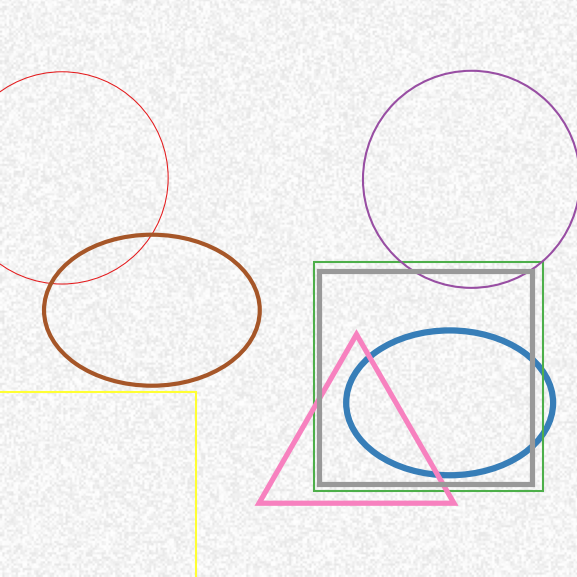[{"shape": "circle", "thickness": 0.5, "radius": 0.92, "center": [0.107, 0.691]}, {"shape": "oval", "thickness": 3, "radius": 0.9, "center": [0.779, 0.302]}, {"shape": "square", "thickness": 1, "radius": 0.99, "center": [0.741, 0.348]}, {"shape": "circle", "thickness": 1, "radius": 0.94, "center": [0.816, 0.689]}, {"shape": "square", "thickness": 1, "radius": 0.99, "center": [0.142, 0.123]}, {"shape": "oval", "thickness": 2, "radius": 0.93, "center": [0.263, 0.462]}, {"shape": "triangle", "thickness": 2.5, "radius": 0.97, "center": [0.617, 0.225]}, {"shape": "square", "thickness": 2.5, "radius": 0.92, "center": [0.737, 0.345]}]